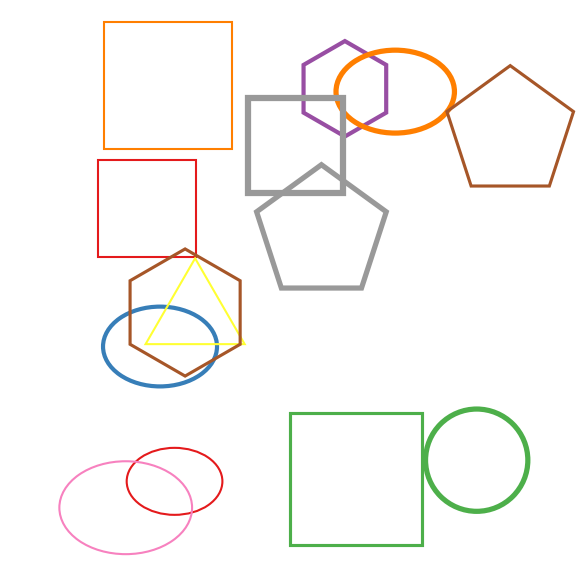[{"shape": "oval", "thickness": 1, "radius": 0.41, "center": [0.302, 0.166]}, {"shape": "square", "thickness": 1, "radius": 0.42, "center": [0.254, 0.638]}, {"shape": "oval", "thickness": 2, "radius": 0.49, "center": [0.277, 0.399]}, {"shape": "circle", "thickness": 2.5, "radius": 0.44, "center": [0.825, 0.202]}, {"shape": "square", "thickness": 1.5, "radius": 0.57, "center": [0.616, 0.169]}, {"shape": "hexagon", "thickness": 2, "radius": 0.41, "center": [0.597, 0.845]}, {"shape": "square", "thickness": 1, "radius": 0.55, "center": [0.291, 0.851]}, {"shape": "oval", "thickness": 2.5, "radius": 0.51, "center": [0.684, 0.84]}, {"shape": "triangle", "thickness": 1, "radius": 0.5, "center": [0.338, 0.453]}, {"shape": "pentagon", "thickness": 1.5, "radius": 0.58, "center": [0.884, 0.77]}, {"shape": "hexagon", "thickness": 1.5, "radius": 0.55, "center": [0.321, 0.458]}, {"shape": "oval", "thickness": 1, "radius": 0.57, "center": [0.218, 0.12]}, {"shape": "pentagon", "thickness": 2.5, "radius": 0.59, "center": [0.557, 0.596]}, {"shape": "square", "thickness": 3, "radius": 0.41, "center": [0.512, 0.748]}]